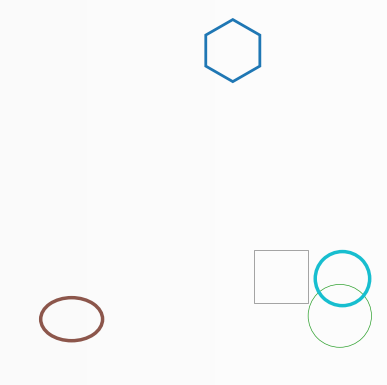[{"shape": "hexagon", "thickness": 2, "radius": 0.4, "center": [0.601, 0.869]}, {"shape": "circle", "thickness": 0.5, "radius": 0.41, "center": [0.877, 0.18]}, {"shape": "oval", "thickness": 2.5, "radius": 0.4, "center": [0.185, 0.171]}, {"shape": "square", "thickness": 0.5, "radius": 0.35, "center": [0.725, 0.281]}, {"shape": "circle", "thickness": 2.5, "radius": 0.35, "center": [0.884, 0.276]}]